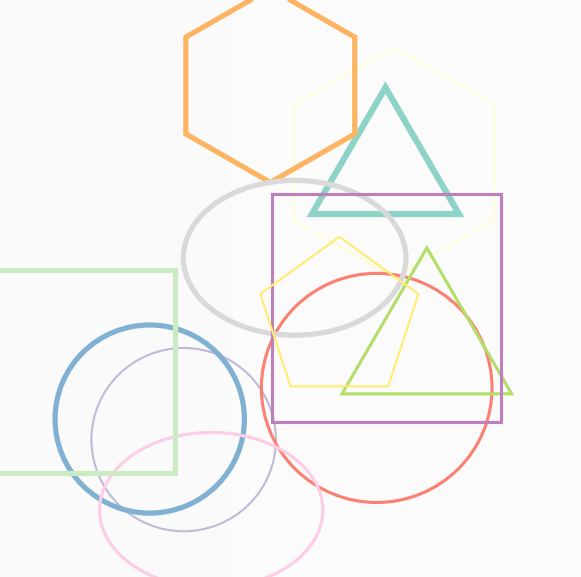[{"shape": "triangle", "thickness": 3, "radius": 0.73, "center": [0.663, 0.702]}, {"shape": "hexagon", "thickness": 0.5, "radius": 1.0, "center": [0.678, 0.718]}, {"shape": "circle", "thickness": 1, "radius": 0.79, "center": [0.316, 0.238]}, {"shape": "circle", "thickness": 1.5, "radius": 0.99, "center": [0.648, 0.327]}, {"shape": "circle", "thickness": 2.5, "radius": 0.81, "center": [0.258, 0.274]}, {"shape": "hexagon", "thickness": 2.5, "radius": 0.84, "center": [0.465, 0.851]}, {"shape": "triangle", "thickness": 1.5, "radius": 0.84, "center": [0.734, 0.401]}, {"shape": "oval", "thickness": 1.5, "radius": 0.96, "center": [0.363, 0.116]}, {"shape": "oval", "thickness": 2.5, "radius": 0.96, "center": [0.507, 0.553]}, {"shape": "square", "thickness": 1.5, "radius": 0.99, "center": [0.665, 0.466]}, {"shape": "square", "thickness": 2.5, "radius": 0.88, "center": [0.125, 0.356]}, {"shape": "pentagon", "thickness": 1, "radius": 0.72, "center": [0.584, 0.446]}]